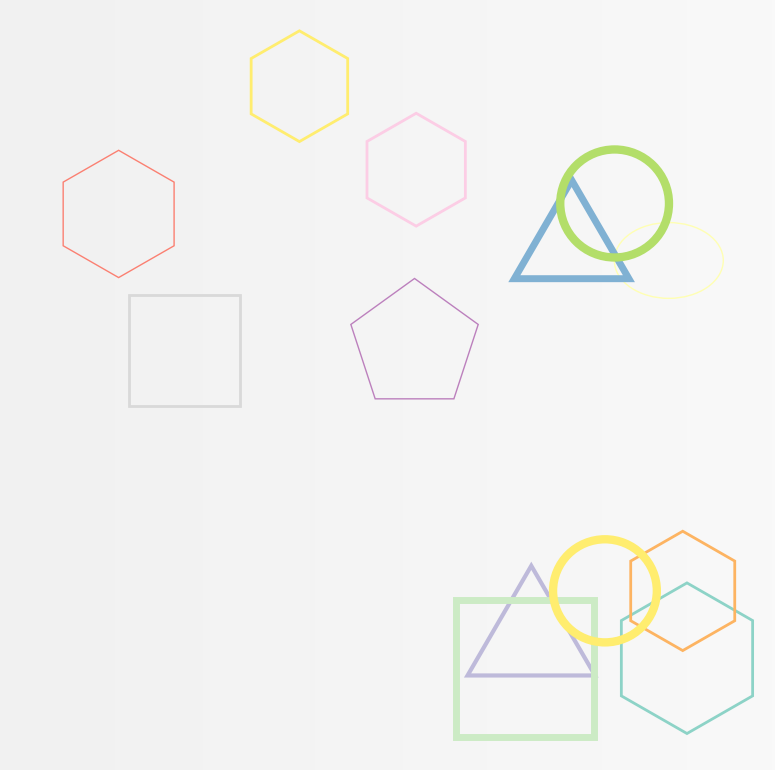[{"shape": "hexagon", "thickness": 1, "radius": 0.49, "center": [0.886, 0.145]}, {"shape": "oval", "thickness": 0.5, "radius": 0.35, "center": [0.863, 0.662]}, {"shape": "triangle", "thickness": 1.5, "radius": 0.47, "center": [0.686, 0.17]}, {"shape": "hexagon", "thickness": 0.5, "radius": 0.41, "center": [0.153, 0.722]}, {"shape": "triangle", "thickness": 2.5, "radius": 0.43, "center": [0.738, 0.681]}, {"shape": "hexagon", "thickness": 1, "radius": 0.39, "center": [0.881, 0.233]}, {"shape": "circle", "thickness": 3, "radius": 0.35, "center": [0.793, 0.736]}, {"shape": "hexagon", "thickness": 1, "radius": 0.37, "center": [0.537, 0.78]}, {"shape": "square", "thickness": 1, "radius": 0.36, "center": [0.238, 0.545]}, {"shape": "pentagon", "thickness": 0.5, "radius": 0.43, "center": [0.535, 0.552]}, {"shape": "square", "thickness": 2.5, "radius": 0.44, "center": [0.677, 0.132]}, {"shape": "hexagon", "thickness": 1, "radius": 0.36, "center": [0.386, 0.888]}, {"shape": "circle", "thickness": 3, "radius": 0.33, "center": [0.781, 0.233]}]